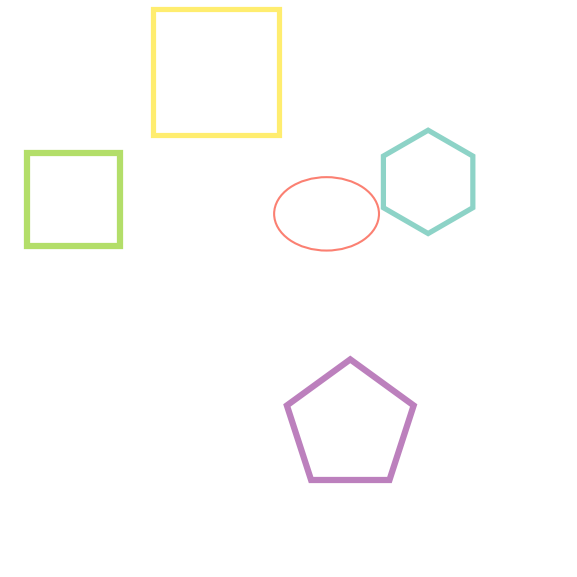[{"shape": "hexagon", "thickness": 2.5, "radius": 0.45, "center": [0.741, 0.684]}, {"shape": "oval", "thickness": 1, "radius": 0.45, "center": [0.565, 0.629]}, {"shape": "square", "thickness": 3, "radius": 0.4, "center": [0.127, 0.654]}, {"shape": "pentagon", "thickness": 3, "radius": 0.58, "center": [0.607, 0.261]}, {"shape": "square", "thickness": 2.5, "radius": 0.55, "center": [0.374, 0.874]}]